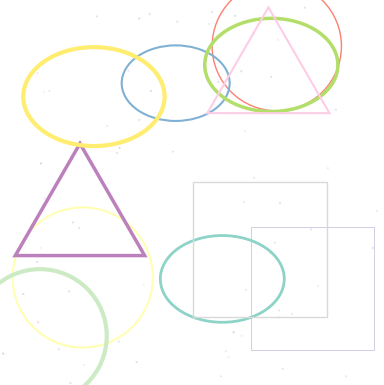[{"shape": "oval", "thickness": 2, "radius": 0.8, "center": [0.577, 0.276]}, {"shape": "circle", "thickness": 1.5, "radius": 0.91, "center": [0.215, 0.279]}, {"shape": "square", "thickness": 0.5, "radius": 0.8, "center": [0.812, 0.251]}, {"shape": "circle", "thickness": 1, "radius": 0.84, "center": [0.719, 0.88]}, {"shape": "oval", "thickness": 1.5, "radius": 0.7, "center": [0.456, 0.784]}, {"shape": "oval", "thickness": 2.5, "radius": 0.86, "center": [0.705, 0.831]}, {"shape": "triangle", "thickness": 1.5, "radius": 0.92, "center": [0.697, 0.798]}, {"shape": "square", "thickness": 1, "radius": 0.87, "center": [0.676, 0.352]}, {"shape": "triangle", "thickness": 2.5, "radius": 0.97, "center": [0.208, 0.433]}, {"shape": "circle", "thickness": 3, "radius": 0.87, "center": [0.104, 0.127]}, {"shape": "oval", "thickness": 3, "radius": 0.92, "center": [0.244, 0.749]}]